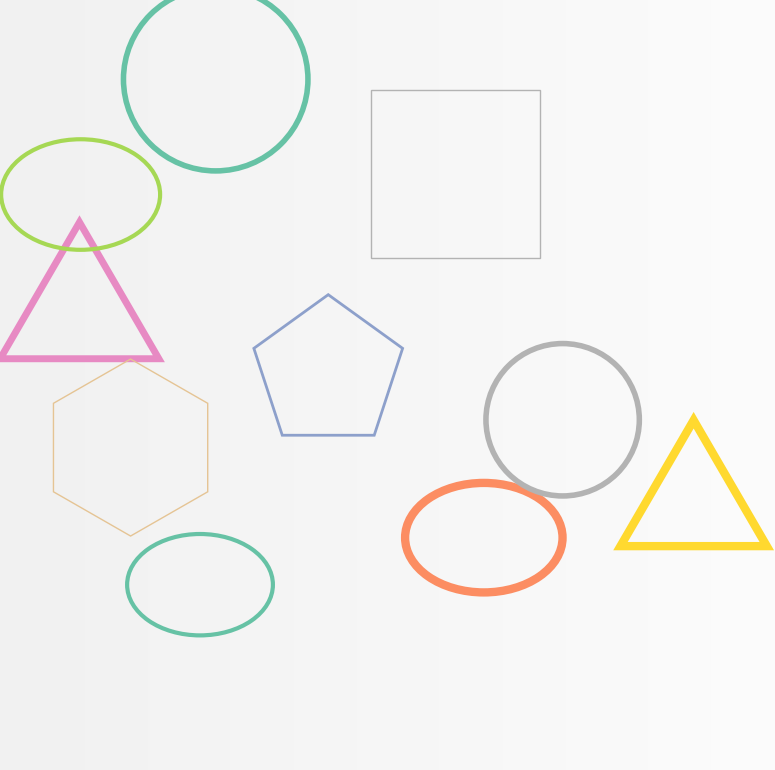[{"shape": "circle", "thickness": 2, "radius": 0.6, "center": [0.278, 0.897]}, {"shape": "oval", "thickness": 1.5, "radius": 0.47, "center": [0.258, 0.241]}, {"shape": "oval", "thickness": 3, "radius": 0.51, "center": [0.624, 0.302]}, {"shape": "pentagon", "thickness": 1, "radius": 0.5, "center": [0.424, 0.516]}, {"shape": "triangle", "thickness": 2.5, "radius": 0.59, "center": [0.103, 0.593]}, {"shape": "oval", "thickness": 1.5, "radius": 0.51, "center": [0.104, 0.747]}, {"shape": "triangle", "thickness": 3, "radius": 0.55, "center": [0.895, 0.345]}, {"shape": "hexagon", "thickness": 0.5, "radius": 0.57, "center": [0.168, 0.419]}, {"shape": "square", "thickness": 0.5, "radius": 0.55, "center": [0.588, 0.774]}, {"shape": "circle", "thickness": 2, "radius": 0.49, "center": [0.726, 0.455]}]